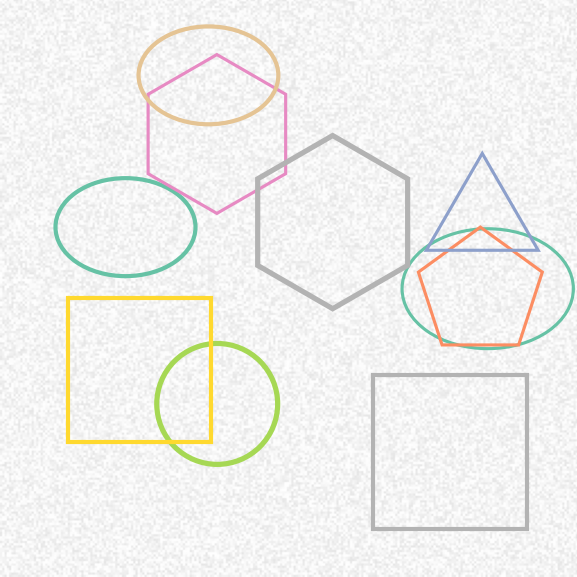[{"shape": "oval", "thickness": 1.5, "radius": 0.74, "center": [0.845, 0.499]}, {"shape": "oval", "thickness": 2, "radius": 0.61, "center": [0.217, 0.606]}, {"shape": "pentagon", "thickness": 1.5, "radius": 0.56, "center": [0.832, 0.493]}, {"shape": "triangle", "thickness": 1.5, "radius": 0.56, "center": [0.835, 0.622]}, {"shape": "hexagon", "thickness": 1.5, "radius": 0.69, "center": [0.376, 0.767]}, {"shape": "circle", "thickness": 2.5, "radius": 0.52, "center": [0.376, 0.3]}, {"shape": "square", "thickness": 2, "radius": 0.62, "center": [0.241, 0.358]}, {"shape": "oval", "thickness": 2, "radius": 0.61, "center": [0.361, 0.869]}, {"shape": "hexagon", "thickness": 2.5, "radius": 0.75, "center": [0.576, 0.614]}, {"shape": "square", "thickness": 2, "radius": 0.67, "center": [0.779, 0.216]}]